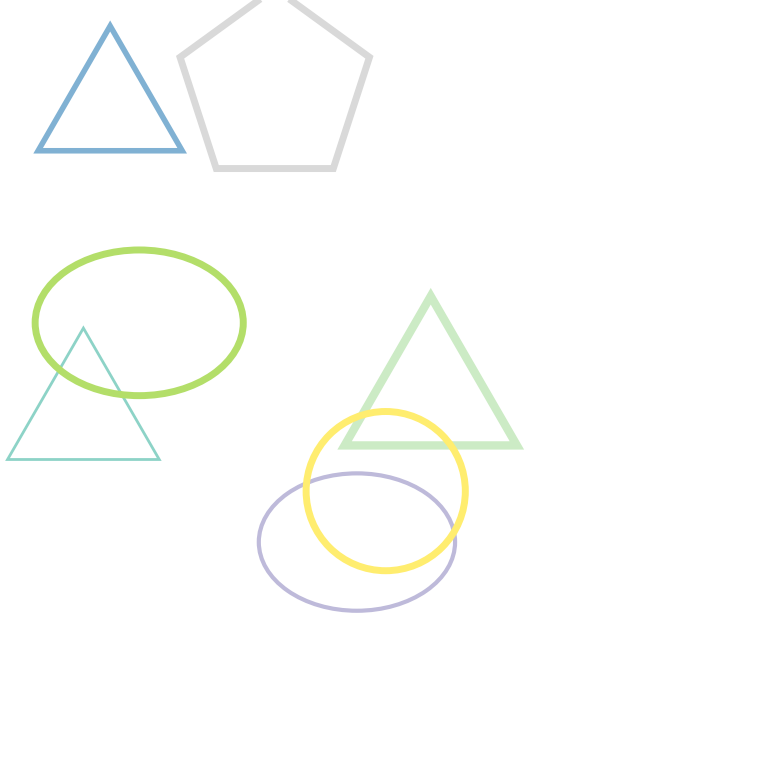[{"shape": "triangle", "thickness": 1, "radius": 0.57, "center": [0.108, 0.46]}, {"shape": "oval", "thickness": 1.5, "radius": 0.64, "center": [0.464, 0.296]}, {"shape": "triangle", "thickness": 2, "radius": 0.54, "center": [0.143, 0.858]}, {"shape": "oval", "thickness": 2.5, "radius": 0.68, "center": [0.181, 0.581]}, {"shape": "pentagon", "thickness": 2.5, "radius": 0.65, "center": [0.357, 0.886]}, {"shape": "triangle", "thickness": 3, "radius": 0.65, "center": [0.559, 0.486]}, {"shape": "circle", "thickness": 2.5, "radius": 0.52, "center": [0.501, 0.362]}]